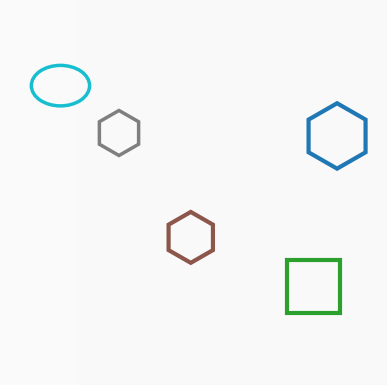[{"shape": "hexagon", "thickness": 3, "radius": 0.42, "center": [0.87, 0.647]}, {"shape": "square", "thickness": 3, "radius": 0.35, "center": [0.809, 0.256]}, {"shape": "hexagon", "thickness": 3, "radius": 0.33, "center": [0.492, 0.383]}, {"shape": "hexagon", "thickness": 2.5, "radius": 0.29, "center": [0.307, 0.655]}, {"shape": "oval", "thickness": 2.5, "radius": 0.38, "center": [0.156, 0.778]}]